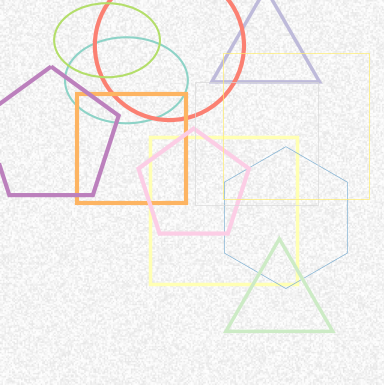[{"shape": "oval", "thickness": 1.5, "radius": 0.8, "center": [0.328, 0.791]}, {"shape": "square", "thickness": 2.5, "radius": 0.95, "center": [0.581, 0.454]}, {"shape": "triangle", "thickness": 2.5, "radius": 0.81, "center": [0.69, 0.868]}, {"shape": "circle", "thickness": 3, "radius": 0.97, "center": [0.44, 0.882]}, {"shape": "hexagon", "thickness": 0.5, "radius": 0.92, "center": [0.743, 0.435]}, {"shape": "square", "thickness": 3, "radius": 0.71, "center": [0.34, 0.613]}, {"shape": "oval", "thickness": 1.5, "radius": 0.69, "center": [0.278, 0.896]}, {"shape": "pentagon", "thickness": 3, "radius": 0.75, "center": [0.503, 0.515]}, {"shape": "square", "thickness": 0.5, "radius": 0.8, "center": [0.666, 0.627]}, {"shape": "pentagon", "thickness": 3, "radius": 0.92, "center": [0.133, 0.643]}, {"shape": "triangle", "thickness": 2.5, "radius": 0.8, "center": [0.726, 0.219]}, {"shape": "square", "thickness": 0.5, "radius": 0.95, "center": [0.769, 0.672]}]